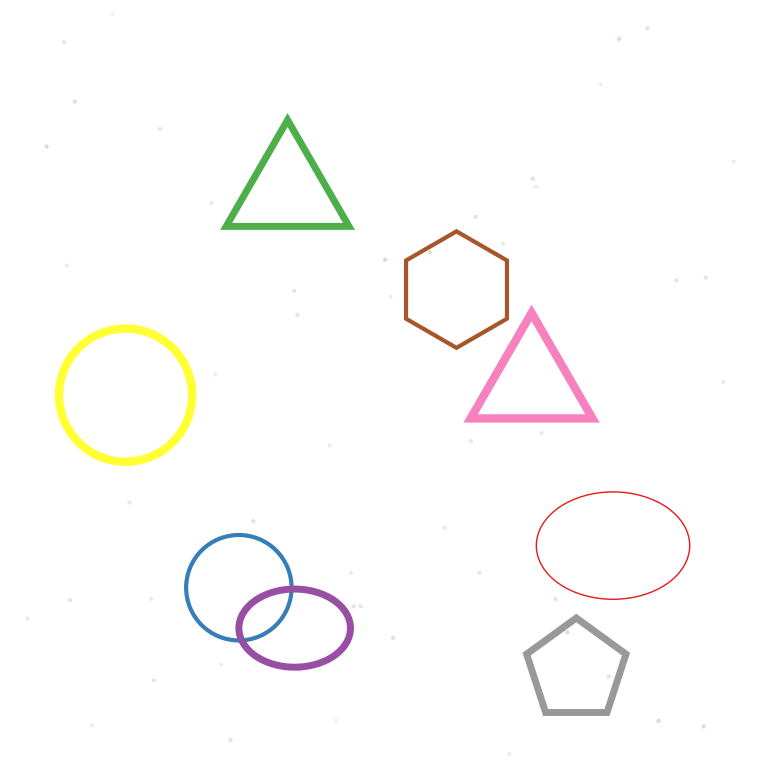[{"shape": "oval", "thickness": 0.5, "radius": 0.5, "center": [0.796, 0.291]}, {"shape": "circle", "thickness": 1.5, "radius": 0.34, "center": [0.31, 0.237]}, {"shape": "triangle", "thickness": 2.5, "radius": 0.46, "center": [0.373, 0.752]}, {"shape": "oval", "thickness": 2.5, "radius": 0.36, "center": [0.383, 0.184]}, {"shape": "circle", "thickness": 3, "radius": 0.43, "center": [0.163, 0.487]}, {"shape": "hexagon", "thickness": 1.5, "radius": 0.38, "center": [0.593, 0.624]}, {"shape": "triangle", "thickness": 3, "radius": 0.46, "center": [0.69, 0.502]}, {"shape": "pentagon", "thickness": 2.5, "radius": 0.34, "center": [0.748, 0.13]}]